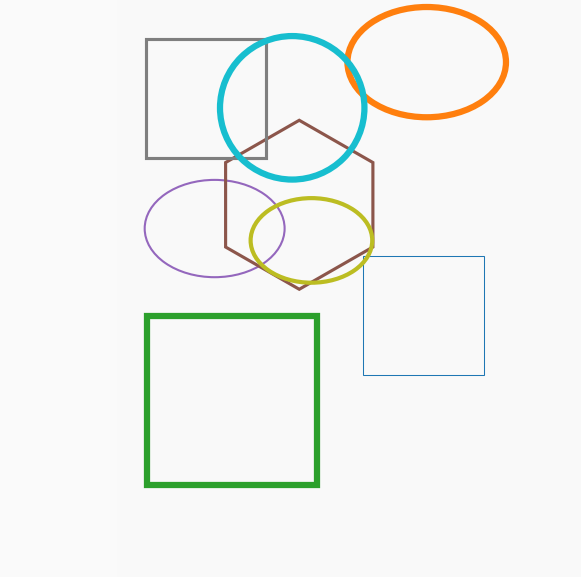[{"shape": "square", "thickness": 0.5, "radius": 0.52, "center": [0.729, 0.453]}, {"shape": "oval", "thickness": 3, "radius": 0.68, "center": [0.734, 0.892]}, {"shape": "square", "thickness": 3, "radius": 0.73, "center": [0.399, 0.306]}, {"shape": "oval", "thickness": 1, "radius": 0.6, "center": [0.369, 0.603]}, {"shape": "hexagon", "thickness": 1.5, "radius": 0.73, "center": [0.515, 0.645]}, {"shape": "square", "thickness": 1.5, "radius": 0.51, "center": [0.354, 0.828]}, {"shape": "oval", "thickness": 2, "radius": 0.52, "center": [0.536, 0.583]}, {"shape": "circle", "thickness": 3, "radius": 0.62, "center": [0.503, 0.812]}]